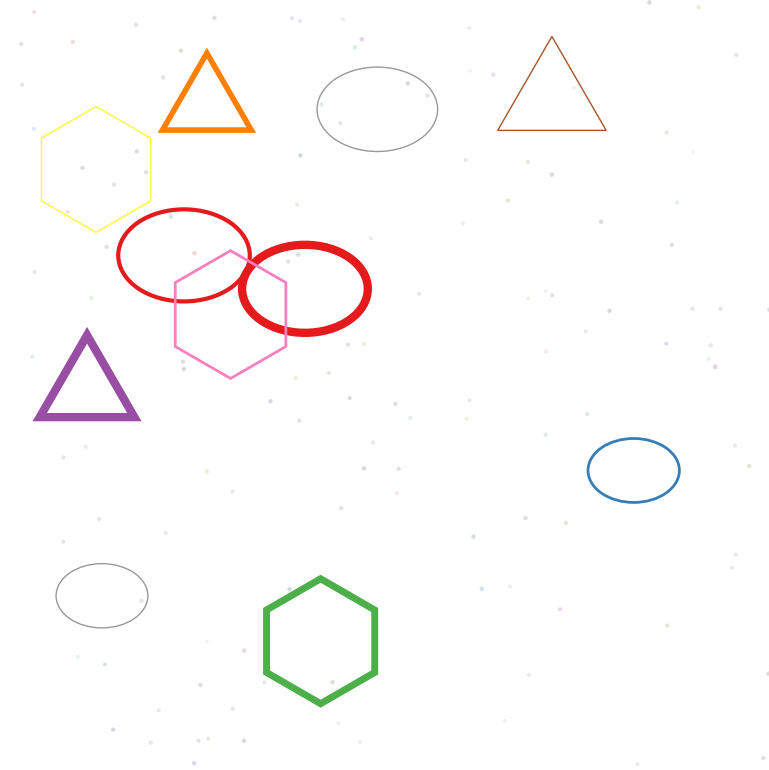[{"shape": "oval", "thickness": 3, "radius": 0.41, "center": [0.396, 0.625]}, {"shape": "oval", "thickness": 1.5, "radius": 0.43, "center": [0.239, 0.668]}, {"shape": "oval", "thickness": 1, "radius": 0.3, "center": [0.823, 0.389]}, {"shape": "hexagon", "thickness": 2.5, "radius": 0.41, "center": [0.416, 0.167]}, {"shape": "triangle", "thickness": 3, "radius": 0.35, "center": [0.113, 0.494]}, {"shape": "triangle", "thickness": 2, "radius": 0.33, "center": [0.269, 0.864]}, {"shape": "hexagon", "thickness": 0.5, "radius": 0.41, "center": [0.125, 0.78]}, {"shape": "triangle", "thickness": 0.5, "radius": 0.41, "center": [0.717, 0.871]}, {"shape": "hexagon", "thickness": 1, "radius": 0.41, "center": [0.299, 0.591]}, {"shape": "oval", "thickness": 0.5, "radius": 0.39, "center": [0.49, 0.858]}, {"shape": "oval", "thickness": 0.5, "radius": 0.3, "center": [0.132, 0.226]}]